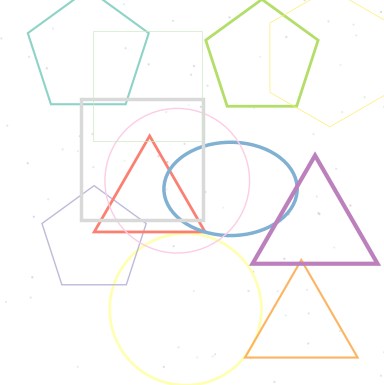[{"shape": "pentagon", "thickness": 1.5, "radius": 0.83, "center": [0.229, 0.863]}, {"shape": "circle", "thickness": 2, "radius": 0.99, "center": [0.482, 0.197]}, {"shape": "pentagon", "thickness": 1, "radius": 0.71, "center": [0.244, 0.375]}, {"shape": "triangle", "thickness": 2, "radius": 0.83, "center": [0.389, 0.481]}, {"shape": "oval", "thickness": 2.5, "radius": 0.87, "center": [0.599, 0.509]}, {"shape": "triangle", "thickness": 1.5, "radius": 0.84, "center": [0.783, 0.156]}, {"shape": "pentagon", "thickness": 2, "radius": 0.77, "center": [0.68, 0.848]}, {"shape": "circle", "thickness": 1, "radius": 0.94, "center": [0.46, 0.531]}, {"shape": "square", "thickness": 2.5, "radius": 0.79, "center": [0.369, 0.586]}, {"shape": "triangle", "thickness": 3, "radius": 0.94, "center": [0.818, 0.409]}, {"shape": "square", "thickness": 0.5, "radius": 0.71, "center": [0.383, 0.777]}, {"shape": "hexagon", "thickness": 0.5, "radius": 0.9, "center": [0.857, 0.85]}]